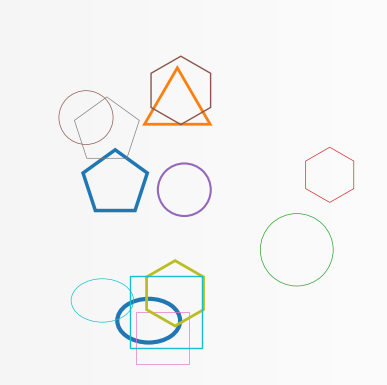[{"shape": "pentagon", "thickness": 2.5, "radius": 0.44, "center": [0.297, 0.524]}, {"shape": "oval", "thickness": 3, "radius": 0.41, "center": [0.384, 0.167]}, {"shape": "triangle", "thickness": 2, "radius": 0.49, "center": [0.458, 0.726]}, {"shape": "circle", "thickness": 0.5, "radius": 0.47, "center": [0.766, 0.351]}, {"shape": "hexagon", "thickness": 0.5, "radius": 0.36, "center": [0.851, 0.546]}, {"shape": "circle", "thickness": 1.5, "radius": 0.34, "center": [0.476, 0.507]}, {"shape": "hexagon", "thickness": 1, "radius": 0.44, "center": [0.467, 0.765]}, {"shape": "circle", "thickness": 0.5, "radius": 0.35, "center": [0.222, 0.695]}, {"shape": "square", "thickness": 0.5, "radius": 0.34, "center": [0.42, 0.122]}, {"shape": "pentagon", "thickness": 0.5, "radius": 0.44, "center": [0.276, 0.66]}, {"shape": "hexagon", "thickness": 2, "radius": 0.42, "center": [0.452, 0.238]}, {"shape": "oval", "thickness": 0.5, "radius": 0.4, "center": [0.264, 0.22]}, {"shape": "square", "thickness": 1, "radius": 0.46, "center": [0.428, 0.19]}]